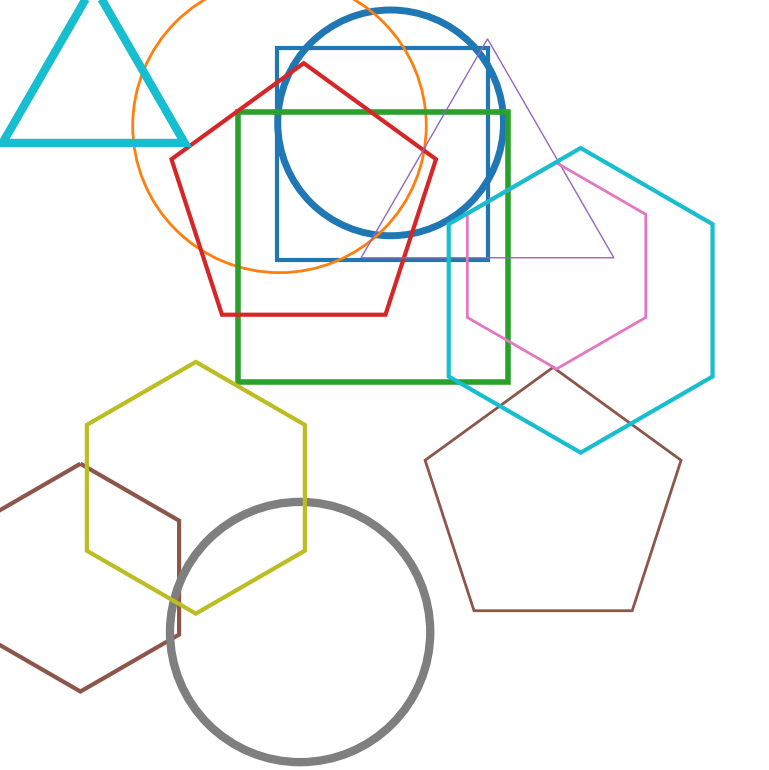[{"shape": "circle", "thickness": 2.5, "radius": 0.73, "center": [0.507, 0.84]}, {"shape": "square", "thickness": 1.5, "radius": 0.69, "center": [0.497, 0.8]}, {"shape": "circle", "thickness": 1, "radius": 0.95, "center": [0.363, 0.837]}, {"shape": "square", "thickness": 2, "radius": 0.88, "center": [0.485, 0.679]}, {"shape": "pentagon", "thickness": 1.5, "radius": 0.9, "center": [0.394, 0.737]}, {"shape": "triangle", "thickness": 0.5, "radius": 0.95, "center": [0.633, 0.76]}, {"shape": "pentagon", "thickness": 1, "radius": 0.87, "center": [0.718, 0.348]}, {"shape": "hexagon", "thickness": 1.5, "radius": 0.74, "center": [0.104, 0.25]}, {"shape": "hexagon", "thickness": 1, "radius": 0.67, "center": [0.723, 0.655]}, {"shape": "circle", "thickness": 3, "radius": 0.84, "center": [0.39, 0.179]}, {"shape": "hexagon", "thickness": 1.5, "radius": 0.82, "center": [0.254, 0.367]}, {"shape": "triangle", "thickness": 3, "radius": 0.68, "center": [0.122, 0.883]}, {"shape": "hexagon", "thickness": 1.5, "radius": 0.99, "center": [0.754, 0.61]}]